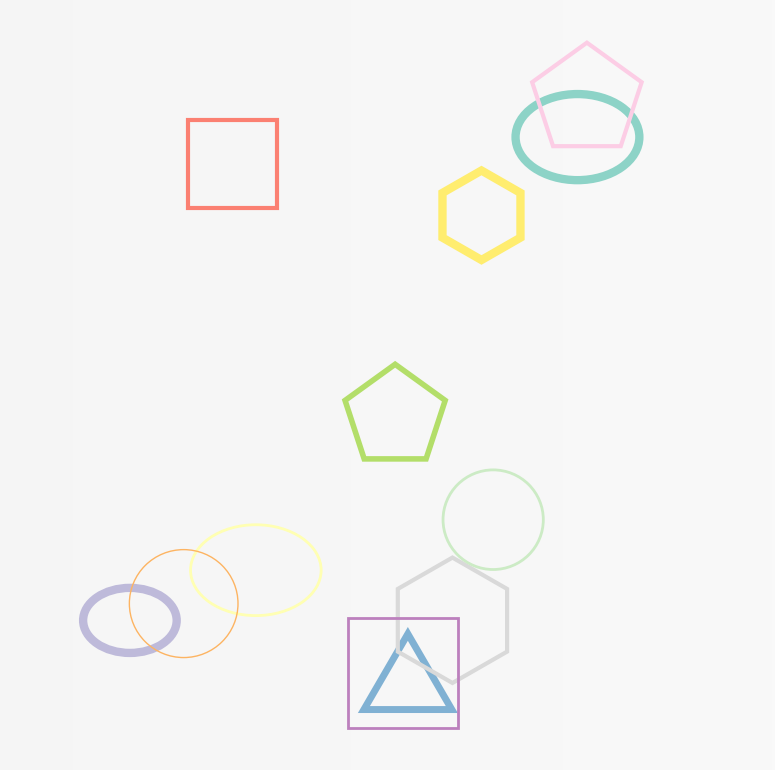[{"shape": "oval", "thickness": 3, "radius": 0.4, "center": [0.745, 0.822]}, {"shape": "oval", "thickness": 1, "radius": 0.42, "center": [0.33, 0.26]}, {"shape": "oval", "thickness": 3, "radius": 0.3, "center": [0.168, 0.194]}, {"shape": "square", "thickness": 1.5, "radius": 0.29, "center": [0.3, 0.787]}, {"shape": "triangle", "thickness": 2.5, "radius": 0.33, "center": [0.526, 0.111]}, {"shape": "circle", "thickness": 0.5, "radius": 0.35, "center": [0.237, 0.216]}, {"shape": "pentagon", "thickness": 2, "radius": 0.34, "center": [0.51, 0.459]}, {"shape": "pentagon", "thickness": 1.5, "radius": 0.37, "center": [0.757, 0.87]}, {"shape": "hexagon", "thickness": 1.5, "radius": 0.41, "center": [0.584, 0.194]}, {"shape": "square", "thickness": 1, "radius": 0.36, "center": [0.52, 0.126]}, {"shape": "circle", "thickness": 1, "radius": 0.32, "center": [0.636, 0.325]}, {"shape": "hexagon", "thickness": 3, "radius": 0.29, "center": [0.621, 0.72]}]